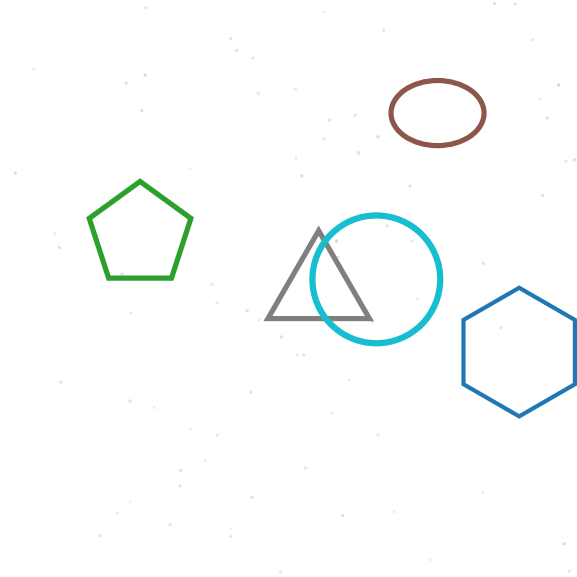[{"shape": "hexagon", "thickness": 2, "radius": 0.56, "center": [0.899, 0.389]}, {"shape": "pentagon", "thickness": 2.5, "radius": 0.46, "center": [0.243, 0.592]}, {"shape": "oval", "thickness": 2.5, "radius": 0.4, "center": [0.758, 0.803]}, {"shape": "triangle", "thickness": 2.5, "radius": 0.51, "center": [0.552, 0.498]}, {"shape": "circle", "thickness": 3, "radius": 0.55, "center": [0.652, 0.515]}]